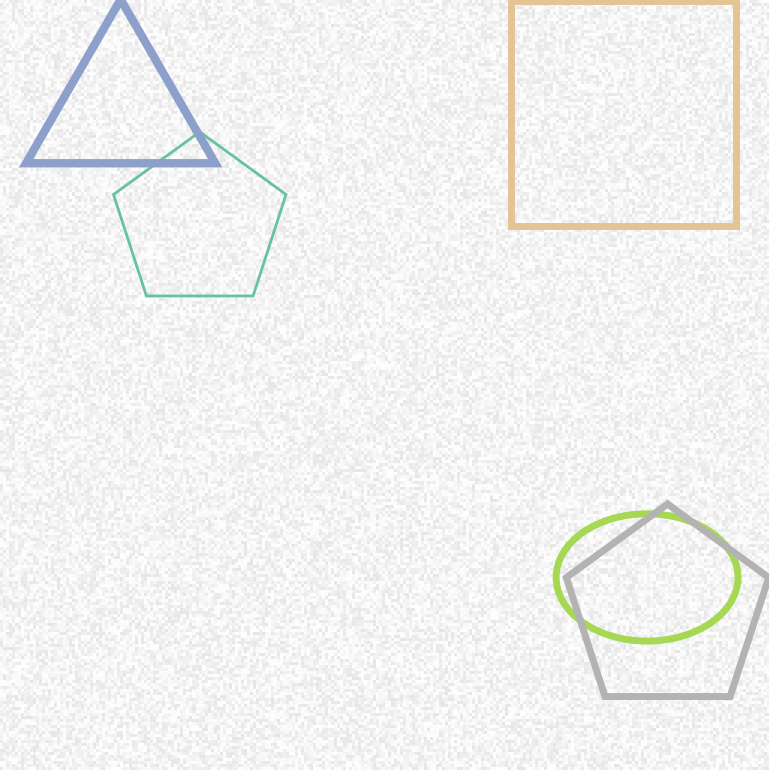[{"shape": "pentagon", "thickness": 1, "radius": 0.59, "center": [0.259, 0.711]}, {"shape": "triangle", "thickness": 3, "radius": 0.71, "center": [0.157, 0.859]}, {"shape": "oval", "thickness": 2.5, "radius": 0.59, "center": [0.84, 0.25]}, {"shape": "square", "thickness": 2.5, "radius": 0.73, "center": [0.81, 0.853]}, {"shape": "pentagon", "thickness": 2.5, "radius": 0.69, "center": [0.867, 0.207]}]